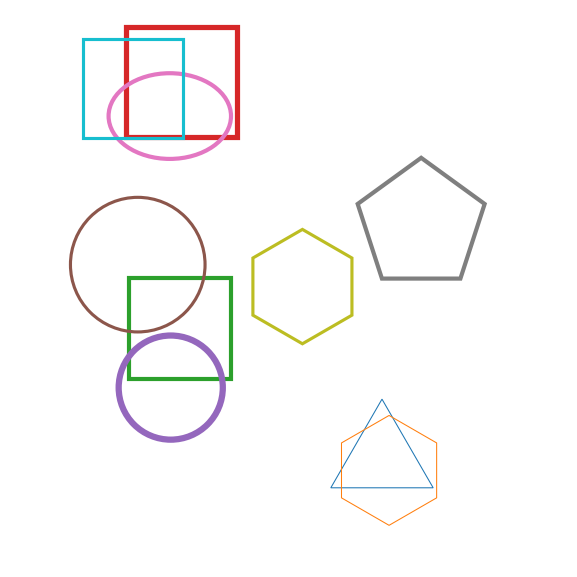[{"shape": "triangle", "thickness": 0.5, "radius": 0.51, "center": [0.661, 0.206]}, {"shape": "hexagon", "thickness": 0.5, "radius": 0.48, "center": [0.674, 0.185]}, {"shape": "square", "thickness": 2, "radius": 0.44, "center": [0.312, 0.43]}, {"shape": "square", "thickness": 2.5, "radius": 0.48, "center": [0.314, 0.857]}, {"shape": "circle", "thickness": 3, "radius": 0.45, "center": [0.296, 0.328]}, {"shape": "circle", "thickness": 1.5, "radius": 0.58, "center": [0.239, 0.541]}, {"shape": "oval", "thickness": 2, "radius": 0.53, "center": [0.294, 0.798]}, {"shape": "pentagon", "thickness": 2, "radius": 0.58, "center": [0.729, 0.61]}, {"shape": "hexagon", "thickness": 1.5, "radius": 0.5, "center": [0.524, 0.503]}, {"shape": "square", "thickness": 1.5, "radius": 0.43, "center": [0.23, 0.846]}]